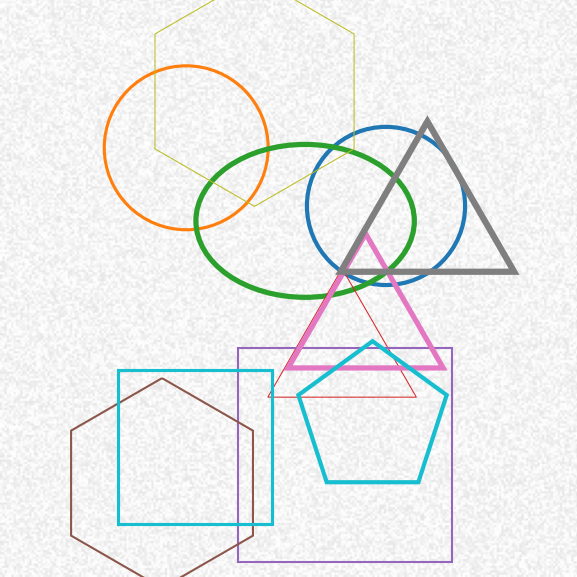[{"shape": "circle", "thickness": 2, "radius": 0.68, "center": [0.668, 0.643]}, {"shape": "circle", "thickness": 1.5, "radius": 0.71, "center": [0.322, 0.743]}, {"shape": "oval", "thickness": 2.5, "radius": 0.95, "center": [0.528, 0.617]}, {"shape": "triangle", "thickness": 0.5, "radius": 0.74, "center": [0.592, 0.386]}, {"shape": "square", "thickness": 1, "radius": 0.93, "center": [0.597, 0.211]}, {"shape": "hexagon", "thickness": 1, "radius": 0.91, "center": [0.281, 0.163]}, {"shape": "triangle", "thickness": 2.5, "radius": 0.77, "center": [0.633, 0.439]}, {"shape": "triangle", "thickness": 3, "radius": 0.87, "center": [0.74, 0.615]}, {"shape": "hexagon", "thickness": 0.5, "radius": 1.0, "center": [0.441, 0.841]}, {"shape": "pentagon", "thickness": 2, "radius": 0.67, "center": [0.645, 0.273]}, {"shape": "square", "thickness": 1.5, "radius": 0.67, "center": [0.337, 0.225]}]